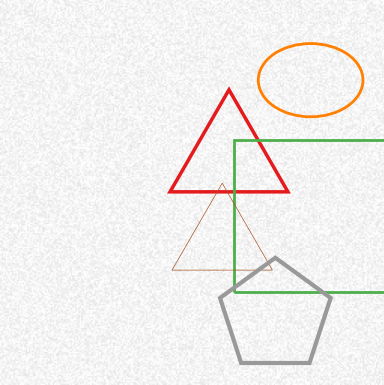[{"shape": "triangle", "thickness": 2.5, "radius": 0.88, "center": [0.595, 0.59]}, {"shape": "square", "thickness": 2, "radius": 0.99, "center": [0.805, 0.44]}, {"shape": "oval", "thickness": 2, "radius": 0.68, "center": [0.807, 0.792]}, {"shape": "triangle", "thickness": 0.5, "radius": 0.75, "center": [0.577, 0.374]}, {"shape": "pentagon", "thickness": 3, "radius": 0.76, "center": [0.715, 0.179]}]